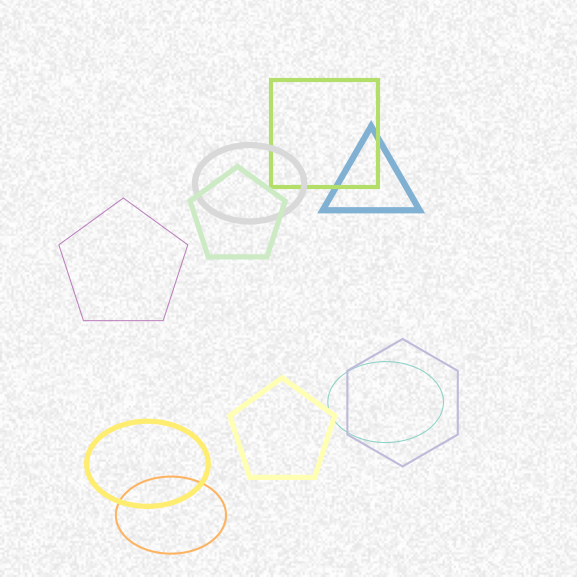[{"shape": "oval", "thickness": 0.5, "radius": 0.5, "center": [0.668, 0.303]}, {"shape": "pentagon", "thickness": 2.5, "radius": 0.48, "center": [0.489, 0.25]}, {"shape": "hexagon", "thickness": 1, "radius": 0.55, "center": [0.697, 0.302]}, {"shape": "triangle", "thickness": 3, "radius": 0.49, "center": [0.643, 0.684]}, {"shape": "oval", "thickness": 1, "radius": 0.48, "center": [0.296, 0.107]}, {"shape": "square", "thickness": 2, "radius": 0.46, "center": [0.562, 0.768]}, {"shape": "oval", "thickness": 3, "radius": 0.47, "center": [0.432, 0.682]}, {"shape": "pentagon", "thickness": 0.5, "radius": 0.59, "center": [0.214, 0.539]}, {"shape": "pentagon", "thickness": 2.5, "radius": 0.43, "center": [0.411, 0.624]}, {"shape": "oval", "thickness": 2.5, "radius": 0.53, "center": [0.255, 0.196]}]